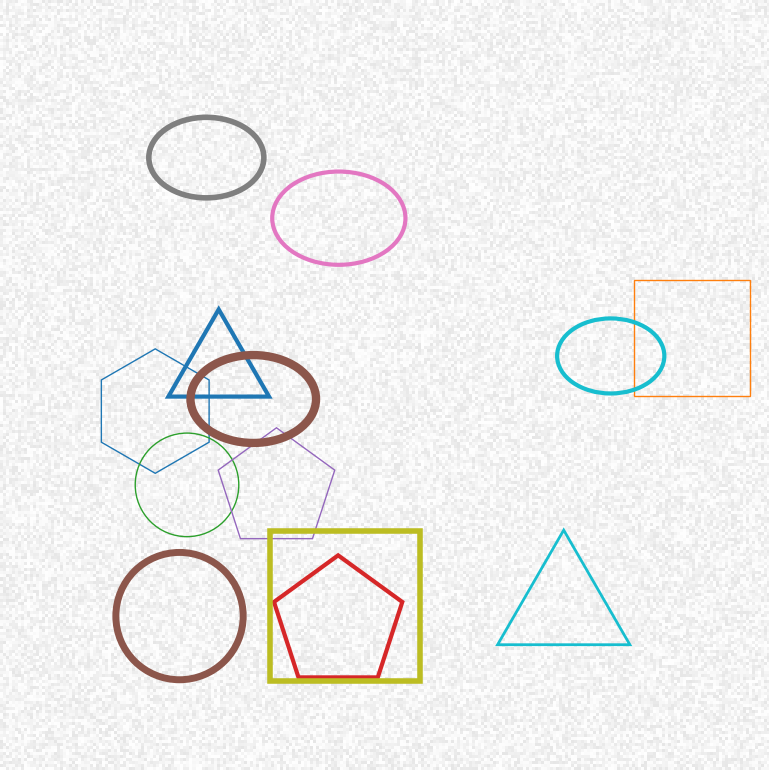[{"shape": "triangle", "thickness": 1.5, "radius": 0.38, "center": [0.284, 0.523]}, {"shape": "hexagon", "thickness": 0.5, "radius": 0.4, "center": [0.202, 0.466]}, {"shape": "square", "thickness": 0.5, "radius": 0.38, "center": [0.899, 0.561]}, {"shape": "circle", "thickness": 0.5, "radius": 0.34, "center": [0.243, 0.37]}, {"shape": "pentagon", "thickness": 1.5, "radius": 0.44, "center": [0.439, 0.191]}, {"shape": "pentagon", "thickness": 0.5, "radius": 0.4, "center": [0.359, 0.365]}, {"shape": "circle", "thickness": 2.5, "radius": 0.41, "center": [0.233, 0.2]}, {"shape": "oval", "thickness": 3, "radius": 0.41, "center": [0.329, 0.482]}, {"shape": "oval", "thickness": 1.5, "radius": 0.43, "center": [0.44, 0.717]}, {"shape": "oval", "thickness": 2, "radius": 0.37, "center": [0.268, 0.795]}, {"shape": "square", "thickness": 2, "radius": 0.49, "center": [0.448, 0.213]}, {"shape": "triangle", "thickness": 1, "radius": 0.5, "center": [0.732, 0.212]}, {"shape": "oval", "thickness": 1.5, "radius": 0.35, "center": [0.793, 0.538]}]